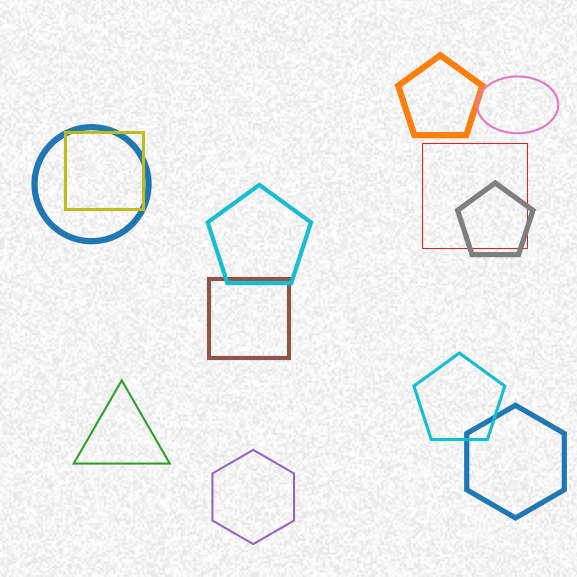[{"shape": "circle", "thickness": 3, "radius": 0.49, "center": [0.158, 0.68]}, {"shape": "hexagon", "thickness": 2.5, "radius": 0.49, "center": [0.893, 0.2]}, {"shape": "pentagon", "thickness": 3, "radius": 0.38, "center": [0.762, 0.827]}, {"shape": "triangle", "thickness": 1, "radius": 0.48, "center": [0.211, 0.244]}, {"shape": "square", "thickness": 0.5, "radius": 0.45, "center": [0.821, 0.661]}, {"shape": "hexagon", "thickness": 1, "radius": 0.41, "center": [0.439, 0.139]}, {"shape": "square", "thickness": 2, "radius": 0.34, "center": [0.431, 0.447]}, {"shape": "oval", "thickness": 1, "radius": 0.35, "center": [0.896, 0.818]}, {"shape": "pentagon", "thickness": 2.5, "radius": 0.34, "center": [0.858, 0.614]}, {"shape": "square", "thickness": 1.5, "radius": 0.33, "center": [0.18, 0.704]}, {"shape": "pentagon", "thickness": 2, "radius": 0.47, "center": [0.449, 0.585]}, {"shape": "pentagon", "thickness": 1.5, "radius": 0.41, "center": [0.795, 0.305]}]